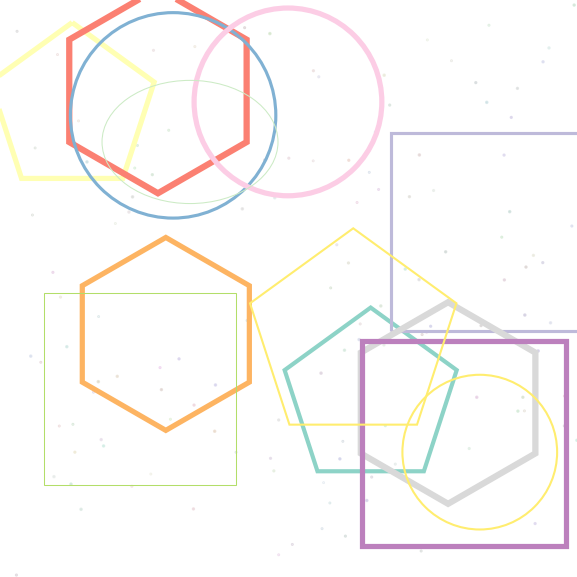[{"shape": "pentagon", "thickness": 2, "radius": 0.78, "center": [0.642, 0.31]}, {"shape": "pentagon", "thickness": 2.5, "radius": 0.75, "center": [0.125, 0.811]}, {"shape": "square", "thickness": 1.5, "radius": 0.86, "center": [0.849, 0.597]}, {"shape": "hexagon", "thickness": 3, "radius": 0.89, "center": [0.273, 0.842]}, {"shape": "circle", "thickness": 1.5, "radius": 0.89, "center": [0.3, 0.799]}, {"shape": "hexagon", "thickness": 2.5, "radius": 0.84, "center": [0.287, 0.421]}, {"shape": "square", "thickness": 0.5, "radius": 0.83, "center": [0.242, 0.326]}, {"shape": "circle", "thickness": 2.5, "radius": 0.81, "center": [0.499, 0.823]}, {"shape": "hexagon", "thickness": 3, "radius": 0.87, "center": [0.776, 0.301]}, {"shape": "square", "thickness": 2.5, "radius": 0.89, "center": [0.804, 0.231]}, {"shape": "oval", "thickness": 0.5, "radius": 0.76, "center": [0.329, 0.753]}, {"shape": "pentagon", "thickness": 1, "radius": 0.94, "center": [0.612, 0.416]}, {"shape": "circle", "thickness": 1, "radius": 0.67, "center": [0.831, 0.216]}]